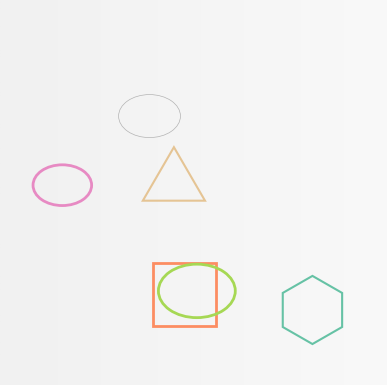[{"shape": "hexagon", "thickness": 1.5, "radius": 0.44, "center": [0.806, 0.195]}, {"shape": "square", "thickness": 2, "radius": 0.41, "center": [0.477, 0.235]}, {"shape": "oval", "thickness": 2, "radius": 0.38, "center": [0.161, 0.519]}, {"shape": "oval", "thickness": 2, "radius": 0.5, "center": [0.508, 0.244]}, {"shape": "triangle", "thickness": 1.5, "radius": 0.46, "center": [0.449, 0.525]}, {"shape": "oval", "thickness": 0.5, "radius": 0.4, "center": [0.386, 0.698]}]